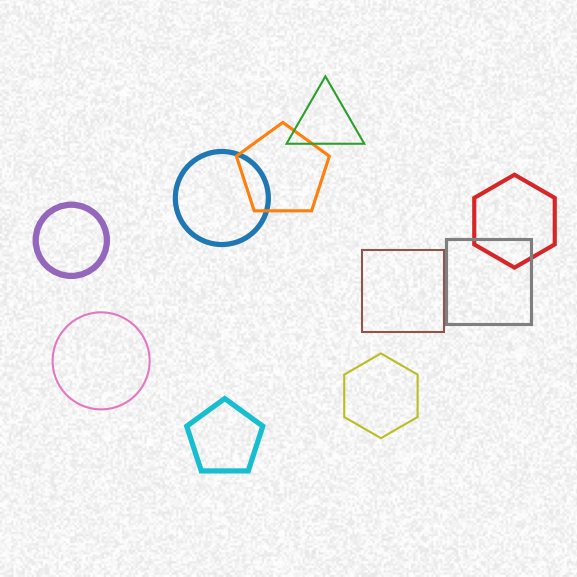[{"shape": "circle", "thickness": 2.5, "radius": 0.4, "center": [0.384, 0.656]}, {"shape": "pentagon", "thickness": 1.5, "radius": 0.42, "center": [0.49, 0.703]}, {"shape": "triangle", "thickness": 1, "radius": 0.39, "center": [0.563, 0.789]}, {"shape": "hexagon", "thickness": 2, "radius": 0.4, "center": [0.891, 0.616]}, {"shape": "circle", "thickness": 3, "radius": 0.31, "center": [0.123, 0.583]}, {"shape": "square", "thickness": 1, "radius": 0.36, "center": [0.698, 0.495]}, {"shape": "circle", "thickness": 1, "radius": 0.42, "center": [0.175, 0.374]}, {"shape": "square", "thickness": 1.5, "radius": 0.37, "center": [0.846, 0.512]}, {"shape": "hexagon", "thickness": 1, "radius": 0.37, "center": [0.66, 0.314]}, {"shape": "pentagon", "thickness": 2.5, "radius": 0.35, "center": [0.389, 0.24]}]